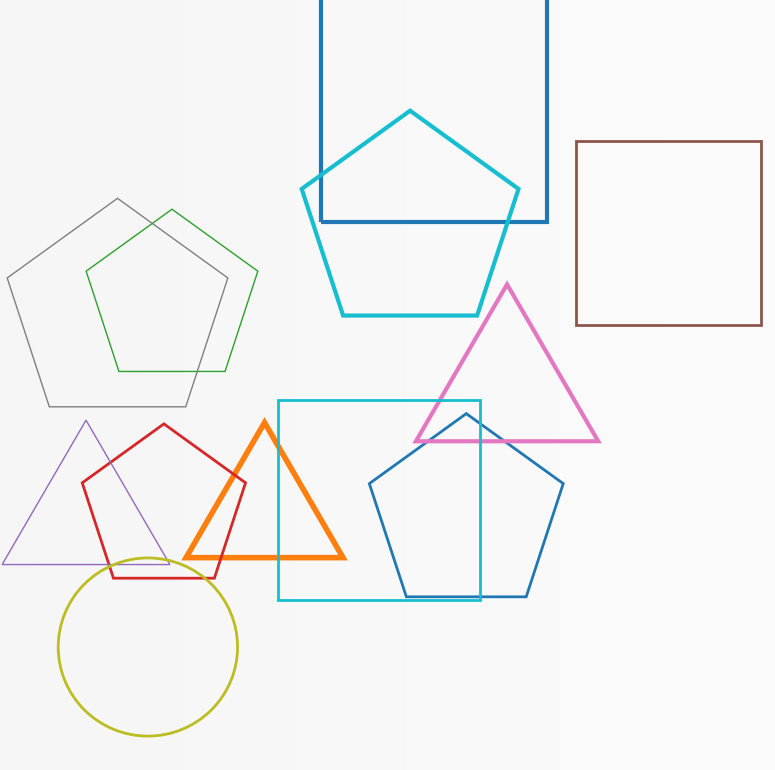[{"shape": "square", "thickness": 1.5, "radius": 0.73, "center": [0.56, 0.858]}, {"shape": "pentagon", "thickness": 1, "radius": 0.66, "center": [0.602, 0.331]}, {"shape": "triangle", "thickness": 2, "radius": 0.58, "center": [0.341, 0.334]}, {"shape": "pentagon", "thickness": 0.5, "radius": 0.58, "center": [0.222, 0.612]}, {"shape": "pentagon", "thickness": 1, "radius": 0.55, "center": [0.211, 0.339]}, {"shape": "triangle", "thickness": 0.5, "radius": 0.63, "center": [0.111, 0.329]}, {"shape": "square", "thickness": 1, "radius": 0.6, "center": [0.862, 0.698]}, {"shape": "triangle", "thickness": 1.5, "radius": 0.68, "center": [0.654, 0.495]}, {"shape": "pentagon", "thickness": 0.5, "radius": 0.75, "center": [0.152, 0.593]}, {"shape": "circle", "thickness": 1, "radius": 0.58, "center": [0.191, 0.16]}, {"shape": "pentagon", "thickness": 1.5, "radius": 0.74, "center": [0.529, 0.709]}, {"shape": "square", "thickness": 1, "radius": 0.65, "center": [0.489, 0.351]}]